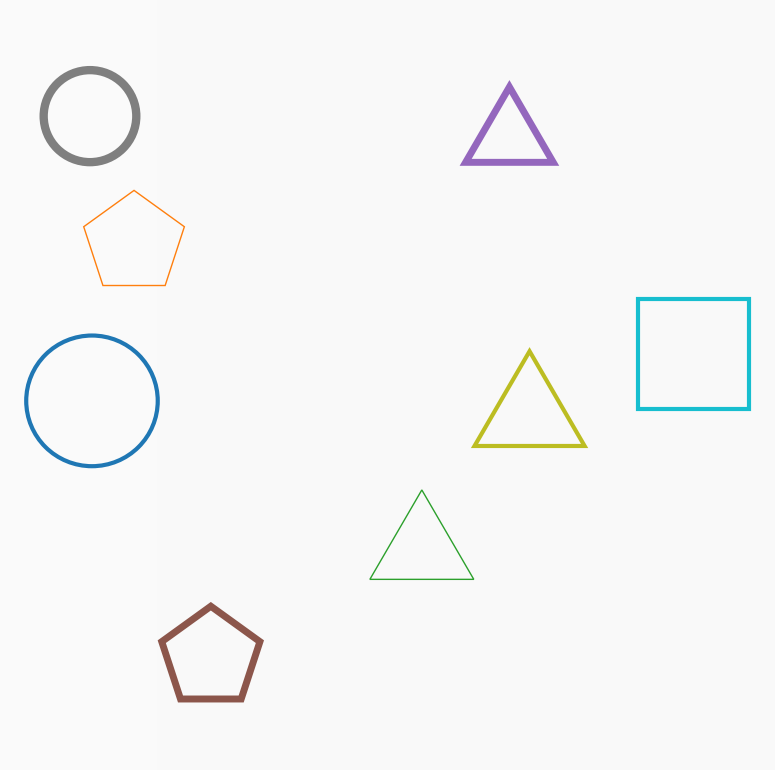[{"shape": "circle", "thickness": 1.5, "radius": 0.42, "center": [0.119, 0.479]}, {"shape": "pentagon", "thickness": 0.5, "radius": 0.34, "center": [0.173, 0.684]}, {"shape": "triangle", "thickness": 0.5, "radius": 0.39, "center": [0.544, 0.286]}, {"shape": "triangle", "thickness": 2.5, "radius": 0.33, "center": [0.657, 0.822]}, {"shape": "pentagon", "thickness": 2.5, "radius": 0.33, "center": [0.272, 0.146]}, {"shape": "circle", "thickness": 3, "radius": 0.3, "center": [0.116, 0.849]}, {"shape": "triangle", "thickness": 1.5, "radius": 0.41, "center": [0.683, 0.462]}, {"shape": "square", "thickness": 1.5, "radius": 0.36, "center": [0.895, 0.54]}]